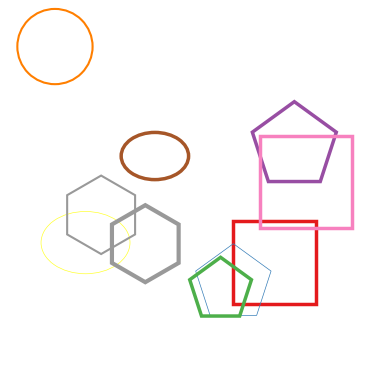[{"shape": "square", "thickness": 2.5, "radius": 0.54, "center": [0.713, 0.318]}, {"shape": "pentagon", "thickness": 0.5, "radius": 0.51, "center": [0.606, 0.264]}, {"shape": "pentagon", "thickness": 2.5, "radius": 0.42, "center": [0.573, 0.247]}, {"shape": "pentagon", "thickness": 2.5, "radius": 0.57, "center": [0.765, 0.621]}, {"shape": "circle", "thickness": 1.5, "radius": 0.49, "center": [0.143, 0.879]}, {"shape": "oval", "thickness": 0.5, "radius": 0.58, "center": [0.222, 0.37]}, {"shape": "oval", "thickness": 2.5, "radius": 0.44, "center": [0.402, 0.595]}, {"shape": "square", "thickness": 2.5, "radius": 0.6, "center": [0.795, 0.528]}, {"shape": "hexagon", "thickness": 3, "radius": 0.5, "center": [0.377, 0.367]}, {"shape": "hexagon", "thickness": 1.5, "radius": 0.51, "center": [0.263, 0.442]}]